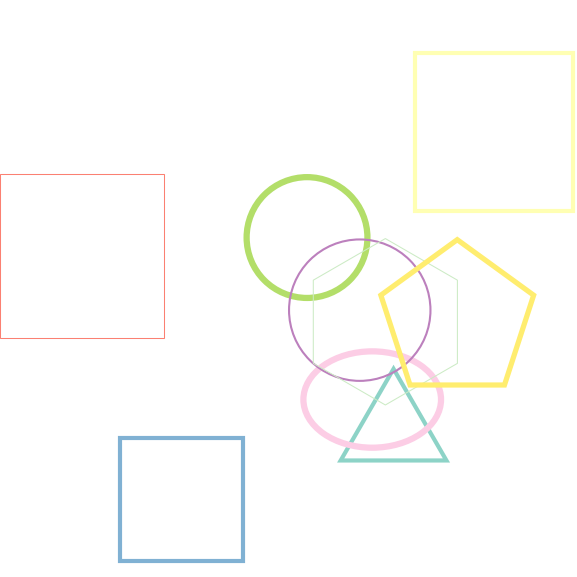[{"shape": "triangle", "thickness": 2, "radius": 0.53, "center": [0.681, 0.255]}, {"shape": "square", "thickness": 2, "radius": 0.68, "center": [0.856, 0.771]}, {"shape": "square", "thickness": 0.5, "radius": 0.71, "center": [0.142, 0.556]}, {"shape": "square", "thickness": 2, "radius": 0.53, "center": [0.314, 0.135]}, {"shape": "circle", "thickness": 3, "radius": 0.52, "center": [0.532, 0.588]}, {"shape": "oval", "thickness": 3, "radius": 0.6, "center": [0.645, 0.307]}, {"shape": "circle", "thickness": 1, "radius": 0.61, "center": [0.623, 0.462]}, {"shape": "hexagon", "thickness": 0.5, "radius": 0.72, "center": [0.667, 0.442]}, {"shape": "pentagon", "thickness": 2.5, "radius": 0.7, "center": [0.792, 0.445]}]